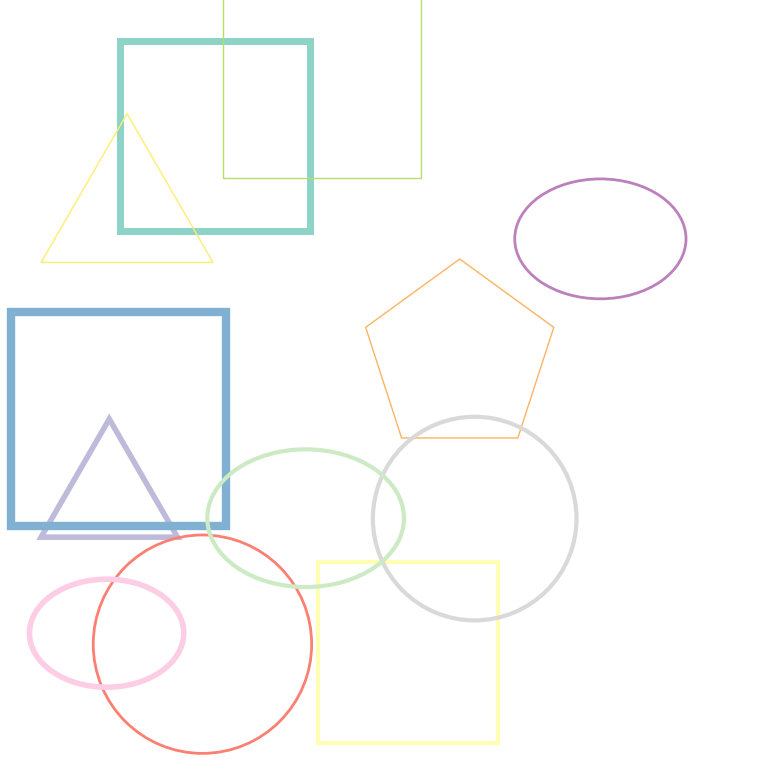[{"shape": "square", "thickness": 2.5, "radius": 0.62, "center": [0.279, 0.824]}, {"shape": "square", "thickness": 1.5, "radius": 0.59, "center": [0.53, 0.153]}, {"shape": "triangle", "thickness": 2, "radius": 0.51, "center": [0.142, 0.354]}, {"shape": "circle", "thickness": 1, "radius": 0.71, "center": [0.263, 0.163]}, {"shape": "square", "thickness": 3, "radius": 0.7, "center": [0.154, 0.456]}, {"shape": "pentagon", "thickness": 0.5, "radius": 0.64, "center": [0.597, 0.535]}, {"shape": "square", "thickness": 0.5, "radius": 0.64, "center": [0.418, 0.898]}, {"shape": "oval", "thickness": 2, "radius": 0.5, "center": [0.138, 0.178]}, {"shape": "circle", "thickness": 1.5, "radius": 0.66, "center": [0.616, 0.327]}, {"shape": "oval", "thickness": 1, "radius": 0.56, "center": [0.78, 0.69]}, {"shape": "oval", "thickness": 1.5, "radius": 0.64, "center": [0.397, 0.327]}, {"shape": "triangle", "thickness": 0.5, "radius": 0.64, "center": [0.165, 0.724]}]